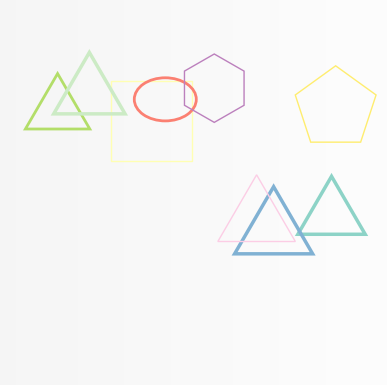[{"shape": "triangle", "thickness": 2.5, "radius": 0.5, "center": [0.856, 0.442]}, {"shape": "square", "thickness": 1, "radius": 0.52, "center": [0.391, 0.686]}, {"shape": "oval", "thickness": 2, "radius": 0.4, "center": [0.427, 0.742]}, {"shape": "triangle", "thickness": 2.5, "radius": 0.58, "center": [0.706, 0.399]}, {"shape": "triangle", "thickness": 2, "radius": 0.48, "center": [0.149, 0.713]}, {"shape": "triangle", "thickness": 1, "radius": 0.58, "center": [0.662, 0.43]}, {"shape": "hexagon", "thickness": 1, "radius": 0.44, "center": [0.553, 0.771]}, {"shape": "triangle", "thickness": 2.5, "radius": 0.53, "center": [0.231, 0.757]}, {"shape": "pentagon", "thickness": 1, "radius": 0.55, "center": [0.866, 0.719]}]